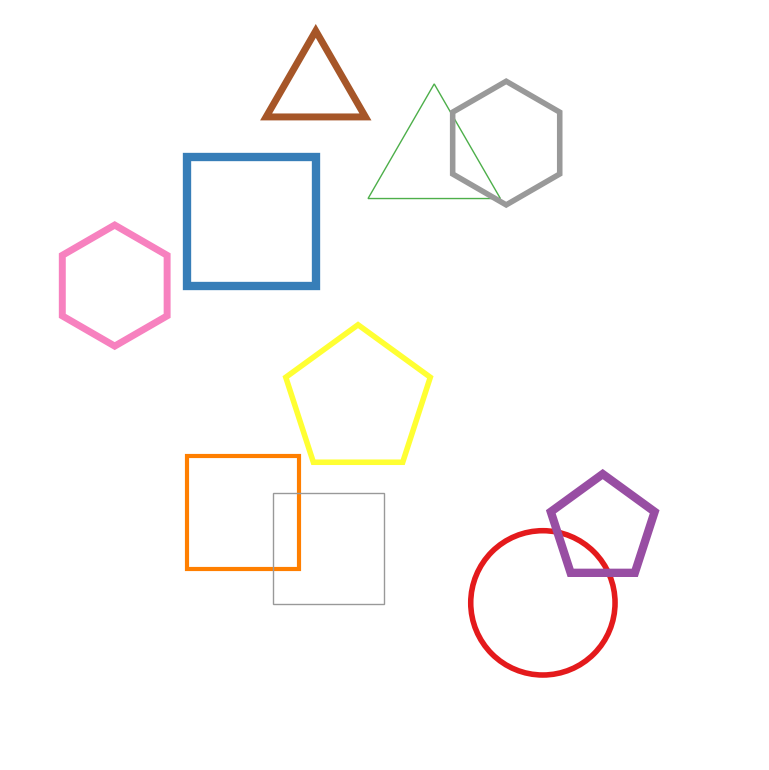[{"shape": "circle", "thickness": 2, "radius": 0.47, "center": [0.705, 0.217]}, {"shape": "square", "thickness": 3, "radius": 0.42, "center": [0.326, 0.712]}, {"shape": "triangle", "thickness": 0.5, "radius": 0.5, "center": [0.564, 0.792]}, {"shape": "pentagon", "thickness": 3, "radius": 0.35, "center": [0.783, 0.313]}, {"shape": "square", "thickness": 1.5, "radius": 0.37, "center": [0.316, 0.335]}, {"shape": "pentagon", "thickness": 2, "radius": 0.49, "center": [0.465, 0.48]}, {"shape": "triangle", "thickness": 2.5, "radius": 0.37, "center": [0.41, 0.885]}, {"shape": "hexagon", "thickness": 2.5, "radius": 0.39, "center": [0.149, 0.629]}, {"shape": "square", "thickness": 0.5, "radius": 0.36, "center": [0.426, 0.288]}, {"shape": "hexagon", "thickness": 2, "radius": 0.4, "center": [0.657, 0.814]}]